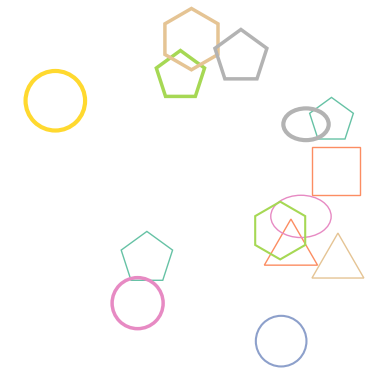[{"shape": "pentagon", "thickness": 1, "radius": 0.35, "center": [0.382, 0.329]}, {"shape": "pentagon", "thickness": 1, "radius": 0.3, "center": [0.861, 0.687]}, {"shape": "square", "thickness": 1, "radius": 0.31, "center": [0.874, 0.556]}, {"shape": "triangle", "thickness": 1, "radius": 0.4, "center": [0.756, 0.351]}, {"shape": "circle", "thickness": 1.5, "radius": 0.33, "center": [0.73, 0.114]}, {"shape": "circle", "thickness": 2.5, "radius": 0.33, "center": [0.357, 0.213]}, {"shape": "oval", "thickness": 1, "radius": 0.39, "center": [0.782, 0.438]}, {"shape": "pentagon", "thickness": 2.5, "radius": 0.33, "center": [0.469, 0.803]}, {"shape": "hexagon", "thickness": 1.5, "radius": 0.37, "center": [0.728, 0.401]}, {"shape": "circle", "thickness": 3, "radius": 0.39, "center": [0.144, 0.738]}, {"shape": "triangle", "thickness": 1, "radius": 0.39, "center": [0.878, 0.317]}, {"shape": "hexagon", "thickness": 2.5, "radius": 0.4, "center": [0.497, 0.898]}, {"shape": "pentagon", "thickness": 2.5, "radius": 0.35, "center": [0.626, 0.853]}, {"shape": "oval", "thickness": 3, "radius": 0.29, "center": [0.795, 0.677]}]